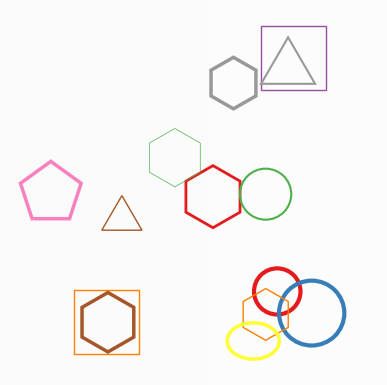[{"shape": "hexagon", "thickness": 2, "radius": 0.4, "center": [0.55, 0.489]}, {"shape": "circle", "thickness": 3, "radius": 0.3, "center": [0.716, 0.243]}, {"shape": "circle", "thickness": 3, "radius": 0.42, "center": [0.804, 0.187]}, {"shape": "circle", "thickness": 1.5, "radius": 0.33, "center": [0.685, 0.496]}, {"shape": "hexagon", "thickness": 0.5, "radius": 0.38, "center": [0.451, 0.591]}, {"shape": "square", "thickness": 1, "radius": 0.42, "center": [0.757, 0.85]}, {"shape": "square", "thickness": 1, "radius": 0.42, "center": [0.274, 0.164]}, {"shape": "hexagon", "thickness": 1, "radius": 0.34, "center": [0.686, 0.183]}, {"shape": "oval", "thickness": 2.5, "radius": 0.34, "center": [0.653, 0.114]}, {"shape": "hexagon", "thickness": 2.5, "radius": 0.39, "center": [0.278, 0.163]}, {"shape": "triangle", "thickness": 1, "radius": 0.3, "center": [0.315, 0.432]}, {"shape": "pentagon", "thickness": 2.5, "radius": 0.41, "center": [0.131, 0.498]}, {"shape": "triangle", "thickness": 1.5, "radius": 0.4, "center": [0.743, 0.822]}, {"shape": "hexagon", "thickness": 2.5, "radius": 0.33, "center": [0.603, 0.784]}]